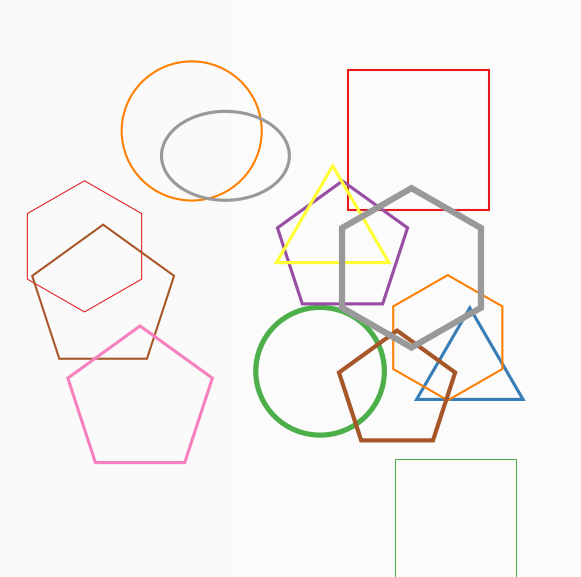[{"shape": "square", "thickness": 1, "radius": 0.61, "center": [0.719, 0.757]}, {"shape": "hexagon", "thickness": 0.5, "radius": 0.57, "center": [0.145, 0.573]}, {"shape": "triangle", "thickness": 1.5, "radius": 0.53, "center": [0.808, 0.36]}, {"shape": "circle", "thickness": 2.5, "radius": 0.55, "center": [0.551, 0.356]}, {"shape": "square", "thickness": 0.5, "radius": 0.52, "center": [0.783, 0.1]}, {"shape": "pentagon", "thickness": 1.5, "radius": 0.59, "center": [0.589, 0.568]}, {"shape": "hexagon", "thickness": 1, "radius": 0.54, "center": [0.77, 0.414]}, {"shape": "circle", "thickness": 1, "radius": 0.6, "center": [0.33, 0.772]}, {"shape": "triangle", "thickness": 1.5, "radius": 0.56, "center": [0.572, 0.6]}, {"shape": "pentagon", "thickness": 2, "radius": 0.53, "center": [0.683, 0.322]}, {"shape": "pentagon", "thickness": 1, "radius": 0.64, "center": [0.177, 0.482]}, {"shape": "pentagon", "thickness": 1.5, "radius": 0.65, "center": [0.241, 0.304]}, {"shape": "oval", "thickness": 1.5, "radius": 0.55, "center": [0.388, 0.729]}, {"shape": "hexagon", "thickness": 3, "radius": 0.69, "center": [0.708, 0.535]}]